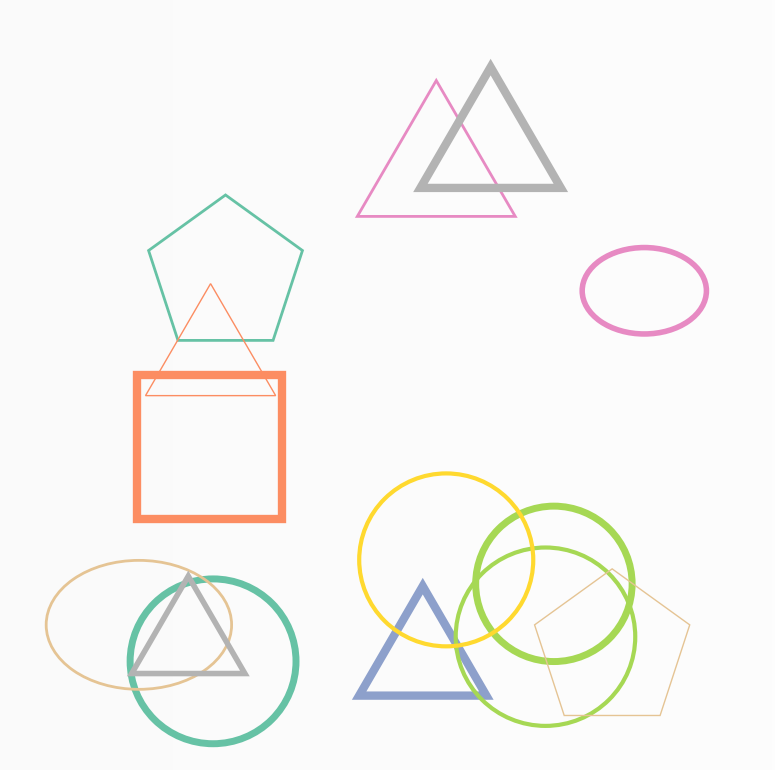[{"shape": "circle", "thickness": 2.5, "radius": 0.54, "center": [0.275, 0.141]}, {"shape": "pentagon", "thickness": 1, "radius": 0.52, "center": [0.291, 0.642]}, {"shape": "triangle", "thickness": 0.5, "radius": 0.48, "center": [0.272, 0.535]}, {"shape": "square", "thickness": 3, "radius": 0.47, "center": [0.27, 0.42]}, {"shape": "triangle", "thickness": 3, "radius": 0.47, "center": [0.545, 0.144]}, {"shape": "triangle", "thickness": 1, "radius": 0.59, "center": [0.563, 0.778]}, {"shape": "oval", "thickness": 2, "radius": 0.4, "center": [0.831, 0.622]}, {"shape": "circle", "thickness": 1.5, "radius": 0.58, "center": [0.704, 0.173]}, {"shape": "circle", "thickness": 2.5, "radius": 0.5, "center": [0.715, 0.242]}, {"shape": "circle", "thickness": 1.5, "radius": 0.56, "center": [0.576, 0.273]}, {"shape": "pentagon", "thickness": 0.5, "radius": 0.53, "center": [0.79, 0.156]}, {"shape": "oval", "thickness": 1, "radius": 0.6, "center": [0.179, 0.189]}, {"shape": "triangle", "thickness": 2, "radius": 0.42, "center": [0.243, 0.167]}, {"shape": "triangle", "thickness": 3, "radius": 0.52, "center": [0.633, 0.808]}]